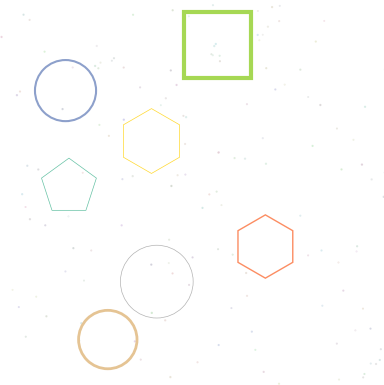[{"shape": "pentagon", "thickness": 0.5, "radius": 0.37, "center": [0.179, 0.514]}, {"shape": "hexagon", "thickness": 1, "radius": 0.41, "center": [0.689, 0.36]}, {"shape": "circle", "thickness": 1.5, "radius": 0.4, "center": [0.17, 0.765]}, {"shape": "square", "thickness": 3, "radius": 0.43, "center": [0.565, 0.883]}, {"shape": "hexagon", "thickness": 0.5, "radius": 0.42, "center": [0.393, 0.634]}, {"shape": "circle", "thickness": 2, "radius": 0.38, "center": [0.28, 0.118]}, {"shape": "circle", "thickness": 0.5, "radius": 0.47, "center": [0.407, 0.269]}]